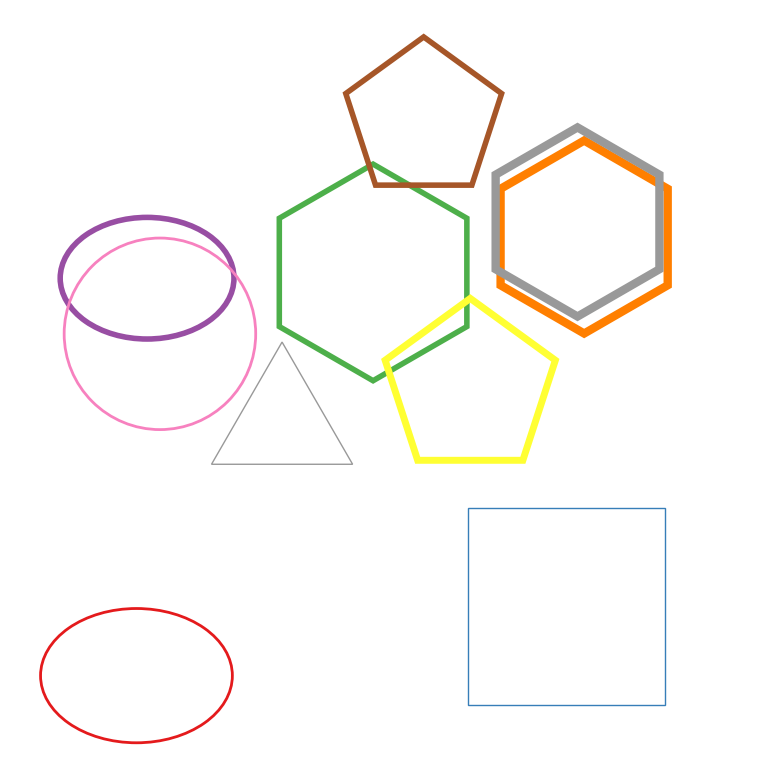[{"shape": "oval", "thickness": 1, "radius": 0.62, "center": [0.177, 0.123]}, {"shape": "square", "thickness": 0.5, "radius": 0.64, "center": [0.735, 0.212]}, {"shape": "hexagon", "thickness": 2, "radius": 0.7, "center": [0.485, 0.646]}, {"shape": "oval", "thickness": 2, "radius": 0.56, "center": [0.191, 0.639]}, {"shape": "hexagon", "thickness": 3, "radius": 0.63, "center": [0.759, 0.692]}, {"shape": "pentagon", "thickness": 2.5, "radius": 0.58, "center": [0.611, 0.496]}, {"shape": "pentagon", "thickness": 2, "radius": 0.53, "center": [0.55, 0.846]}, {"shape": "circle", "thickness": 1, "radius": 0.62, "center": [0.208, 0.566]}, {"shape": "triangle", "thickness": 0.5, "radius": 0.53, "center": [0.366, 0.45]}, {"shape": "hexagon", "thickness": 3, "radius": 0.61, "center": [0.75, 0.712]}]